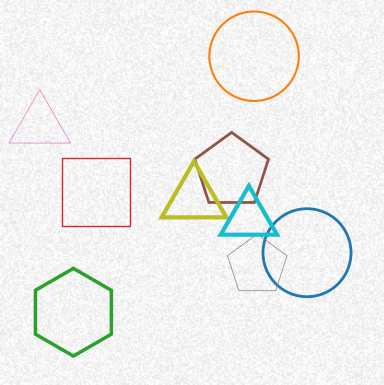[{"shape": "circle", "thickness": 2, "radius": 0.57, "center": [0.797, 0.344]}, {"shape": "circle", "thickness": 1.5, "radius": 0.58, "center": [0.66, 0.854]}, {"shape": "hexagon", "thickness": 2.5, "radius": 0.57, "center": [0.191, 0.189]}, {"shape": "square", "thickness": 1, "radius": 0.44, "center": [0.25, 0.501]}, {"shape": "pentagon", "thickness": 2, "radius": 0.5, "center": [0.602, 0.556]}, {"shape": "triangle", "thickness": 0.5, "radius": 0.46, "center": [0.103, 0.675]}, {"shape": "pentagon", "thickness": 0.5, "radius": 0.41, "center": [0.668, 0.311]}, {"shape": "triangle", "thickness": 3, "radius": 0.49, "center": [0.504, 0.484]}, {"shape": "triangle", "thickness": 3, "radius": 0.42, "center": [0.646, 0.433]}]